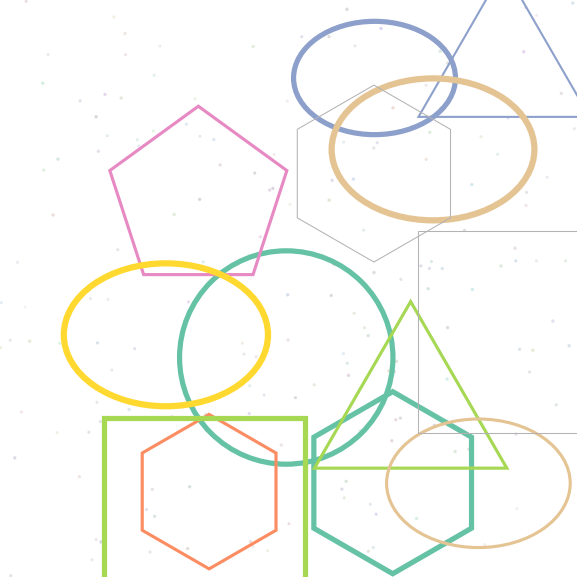[{"shape": "hexagon", "thickness": 2.5, "radius": 0.79, "center": [0.68, 0.163]}, {"shape": "circle", "thickness": 2.5, "radius": 0.92, "center": [0.496, 0.38]}, {"shape": "hexagon", "thickness": 1.5, "radius": 0.67, "center": [0.362, 0.148]}, {"shape": "triangle", "thickness": 1, "radius": 0.86, "center": [0.873, 0.882]}, {"shape": "oval", "thickness": 2.5, "radius": 0.7, "center": [0.649, 0.864]}, {"shape": "pentagon", "thickness": 1.5, "radius": 0.81, "center": [0.343, 0.654]}, {"shape": "square", "thickness": 2.5, "radius": 0.87, "center": [0.354, 0.101]}, {"shape": "triangle", "thickness": 1.5, "radius": 0.96, "center": [0.711, 0.285]}, {"shape": "oval", "thickness": 3, "radius": 0.88, "center": [0.287, 0.419]}, {"shape": "oval", "thickness": 3, "radius": 0.88, "center": [0.75, 0.74]}, {"shape": "oval", "thickness": 1.5, "radius": 0.79, "center": [0.828, 0.162]}, {"shape": "hexagon", "thickness": 0.5, "radius": 0.77, "center": [0.647, 0.699]}, {"shape": "square", "thickness": 0.5, "radius": 0.87, "center": [0.898, 0.424]}]